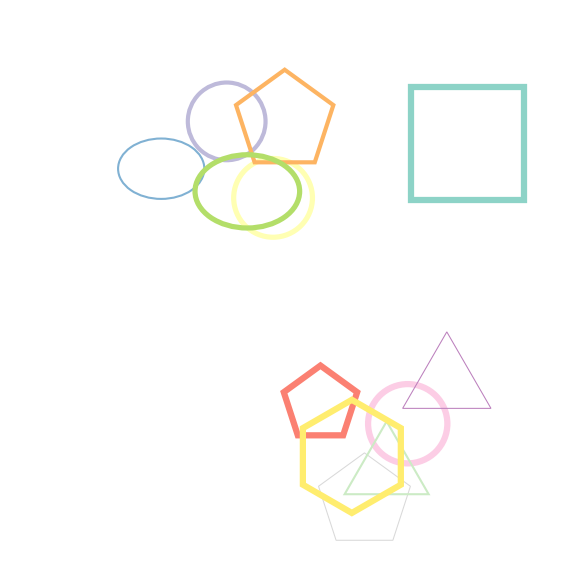[{"shape": "square", "thickness": 3, "radius": 0.49, "center": [0.81, 0.751]}, {"shape": "circle", "thickness": 2.5, "radius": 0.34, "center": [0.473, 0.657]}, {"shape": "circle", "thickness": 2, "radius": 0.34, "center": [0.393, 0.789]}, {"shape": "pentagon", "thickness": 3, "radius": 0.33, "center": [0.555, 0.299]}, {"shape": "oval", "thickness": 1, "radius": 0.37, "center": [0.279, 0.707]}, {"shape": "pentagon", "thickness": 2, "radius": 0.44, "center": [0.493, 0.79]}, {"shape": "oval", "thickness": 2.5, "radius": 0.45, "center": [0.428, 0.668]}, {"shape": "circle", "thickness": 3, "radius": 0.34, "center": [0.706, 0.265]}, {"shape": "pentagon", "thickness": 0.5, "radius": 0.42, "center": [0.631, 0.131]}, {"shape": "triangle", "thickness": 0.5, "radius": 0.44, "center": [0.774, 0.336]}, {"shape": "triangle", "thickness": 1, "radius": 0.42, "center": [0.67, 0.185]}, {"shape": "hexagon", "thickness": 3, "radius": 0.49, "center": [0.609, 0.209]}]